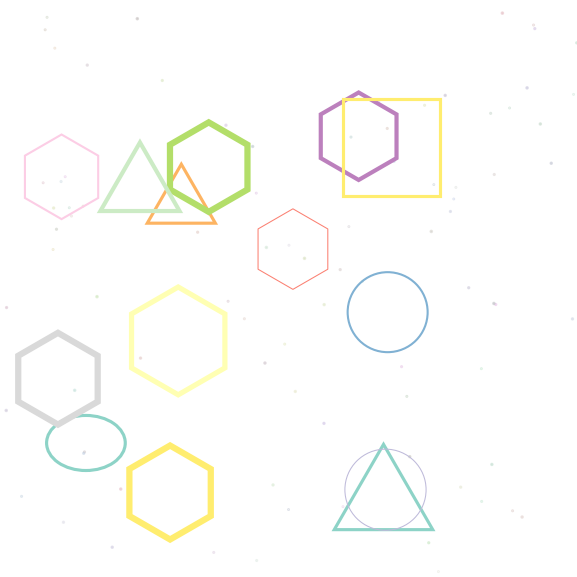[{"shape": "oval", "thickness": 1.5, "radius": 0.34, "center": [0.149, 0.232]}, {"shape": "triangle", "thickness": 1.5, "radius": 0.49, "center": [0.664, 0.131]}, {"shape": "hexagon", "thickness": 2.5, "radius": 0.47, "center": [0.309, 0.409]}, {"shape": "circle", "thickness": 0.5, "radius": 0.35, "center": [0.668, 0.151]}, {"shape": "hexagon", "thickness": 0.5, "radius": 0.35, "center": [0.507, 0.568]}, {"shape": "circle", "thickness": 1, "radius": 0.35, "center": [0.671, 0.459]}, {"shape": "triangle", "thickness": 1.5, "radius": 0.34, "center": [0.314, 0.647]}, {"shape": "hexagon", "thickness": 3, "radius": 0.39, "center": [0.361, 0.71]}, {"shape": "hexagon", "thickness": 1, "radius": 0.37, "center": [0.107, 0.693]}, {"shape": "hexagon", "thickness": 3, "radius": 0.4, "center": [0.1, 0.343]}, {"shape": "hexagon", "thickness": 2, "radius": 0.38, "center": [0.621, 0.763]}, {"shape": "triangle", "thickness": 2, "radius": 0.4, "center": [0.242, 0.673]}, {"shape": "square", "thickness": 1.5, "radius": 0.42, "center": [0.677, 0.744]}, {"shape": "hexagon", "thickness": 3, "radius": 0.41, "center": [0.295, 0.146]}]